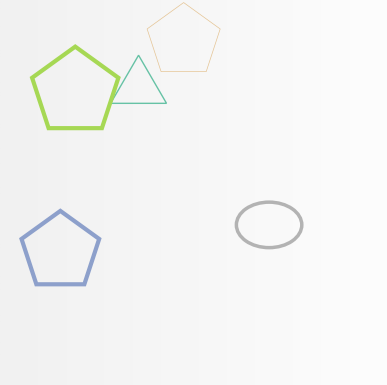[{"shape": "triangle", "thickness": 1, "radius": 0.42, "center": [0.358, 0.773]}, {"shape": "pentagon", "thickness": 3, "radius": 0.53, "center": [0.156, 0.347]}, {"shape": "pentagon", "thickness": 3, "radius": 0.59, "center": [0.194, 0.762]}, {"shape": "pentagon", "thickness": 0.5, "radius": 0.5, "center": [0.474, 0.894]}, {"shape": "oval", "thickness": 2.5, "radius": 0.42, "center": [0.694, 0.416]}]